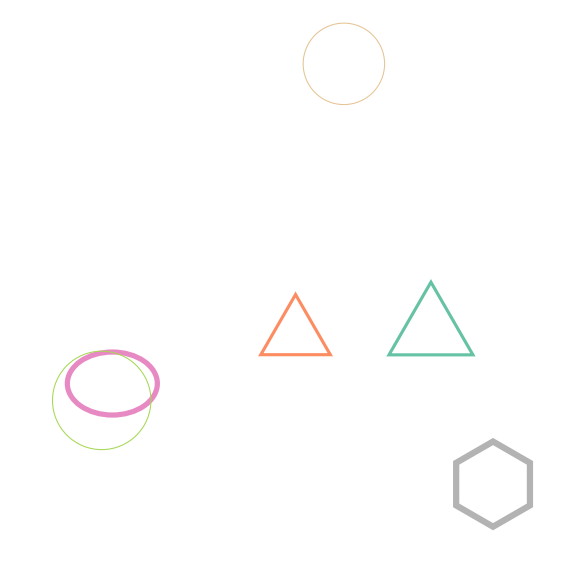[{"shape": "triangle", "thickness": 1.5, "radius": 0.42, "center": [0.746, 0.427]}, {"shape": "triangle", "thickness": 1.5, "radius": 0.35, "center": [0.512, 0.42]}, {"shape": "oval", "thickness": 2.5, "radius": 0.39, "center": [0.195, 0.335]}, {"shape": "circle", "thickness": 0.5, "radius": 0.43, "center": [0.176, 0.306]}, {"shape": "circle", "thickness": 0.5, "radius": 0.35, "center": [0.595, 0.889]}, {"shape": "hexagon", "thickness": 3, "radius": 0.37, "center": [0.854, 0.161]}]